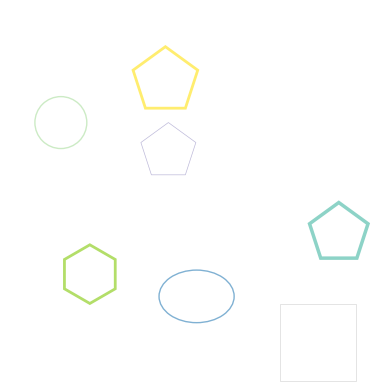[{"shape": "pentagon", "thickness": 2.5, "radius": 0.4, "center": [0.88, 0.394]}, {"shape": "pentagon", "thickness": 0.5, "radius": 0.38, "center": [0.437, 0.607]}, {"shape": "oval", "thickness": 1, "radius": 0.49, "center": [0.511, 0.23]}, {"shape": "hexagon", "thickness": 2, "radius": 0.38, "center": [0.233, 0.288]}, {"shape": "square", "thickness": 0.5, "radius": 0.49, "center": [0.826, 0.111]}, {"shape": "circle", "thickness": 1, "radius": 0.34, "center": [0.158, 0.682]}, {"shape": "pentagon", "thickness": 2, "radius": 0.44, "center": [0.43, 0.79]}]